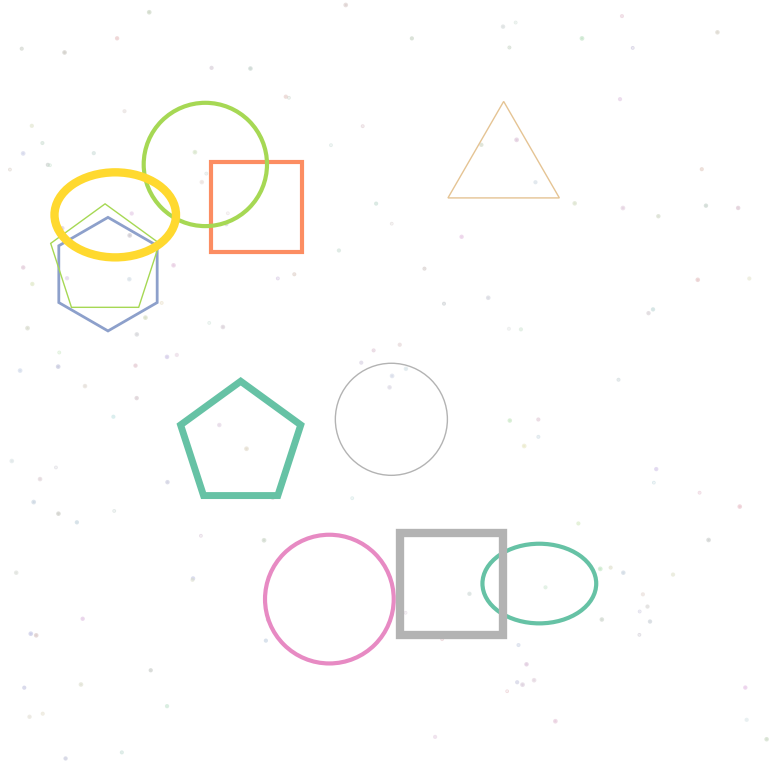[{"shape": "oval", "thickness": 1.5, "radius": 0.37, "center": [0.7, 0.242]}, {"shape": "pentagon", "thickness": 2.5, "radius": 0.41, "center": [0.313, 0.423]}, {"shape": "square", "thickness": 1.5, "radius": 0.29, "center": [0.333, 0.731]}, {"shape": "hexagon", "thickness": 1, "radius": 0.37, "center": [0.14, 0.644]}, {"shape": "circle", "thickness": 1.5, "radius": 0.42, "center": [0.428, 0.222]}, {"shape": "pentagon", "thickness": 0.5, "radius": 0.37, "center": [0.136, 0.661]}, {"shape": "circle", "thickness": 1.5, "radius": 0.4, "center": [0.267, 0.786]}, {"shape": "oval", "thickness": 3, "radius": 0.39, "center": [0.15, 0.721]}, {"shape": "triangle", "thickness": 0.5, "radius": 0.42, "center": [0.654, 0.785]}, {"shape": "circle", "thickness": 0.5, "radius": 0.36, "center": [0.508, 0.455]}, {"shape": "square", "thickness": 3, "radius": 0.33, "center": [0.587, 0.241]}]